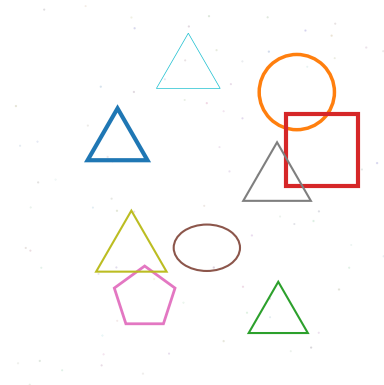[{"shape": "triangle", "thickness": 3, "radius": 0.45, "center": [0.305, 0.629]}, {"shape": "circle", "thickness": 2.5, "radius": 0.49, "center": [0.771, 0.761]}, {"shape": "triangle", "thickness": 1.5, "radius": 0.44, "center": [0.723, 0.179]}, {"shape": "square", "thickness": 3, "radius": 0.47, "center": [0.837, 0.61]}, {"shape": "oval", "thickness": 1.5, "radius": 0.43, "center": [0.537, 0.356]}, {"shape": "pentagon", "thickness": 2, "radius": 0.41, "center": [0.376, 0.226]}, {"shape": "triangle", "thickness": 1.5, "radius": 0.51, "center": [0.72, 0.529]}, {"shape": "triangle", "thickness": 1.5, "radius": 0.53, "center": [0.341, 0.347]}, {"shape": "triangle", "thickness": 0.5, "radius": 0.48, "center": [0.489, 0.818]}]